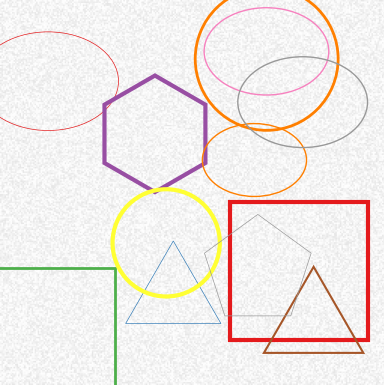[{"shape": "square", "thickness": 3, "radius": 0.9, "center": [0.776, 0.296]}, {"shape": "oval", "thickness": 0.5, "radius": 0.92, "center": [0.125, 0.789]}, {"shape": "triangle", "thickness": 0.5, "radius": 0.71, "center": [0.45, 0.231]}, {"shape": "square", "thickness": 2, "radius": 0.98, "center": [0.103, 0.108]}, {"shape": "hexagon", "thickness": 3, "radius": 0.76, "center": [0.402, 0.652]}, {"shape": "circle", "thickness": 2, "radius": 0.93, "center": [0.693, 0.847]}, {"shape": "oval", "thickness": 1, "radius": 0.68, "center": [0.661, 0.584]}, {"shape": "circle", "thickness": 3, "radius": 0.7, "center": [0.432, 0.369]}, {"shape": "triangle", "thickness": 1.5, "radius": 0.75, "center": [0.815, 0.158]}, {"shape": "oval", "thickness": 1, "radius": 0.81, "center": [0.692, 0.867]}, {"shape": "pentagon", "thickness": 0.5, "radius": 0.73, "center": [0.67, 0.297]}, {"shape": "oval", "thickness": 1, "radius": 0.84, "center": [0.786, 0.735]}]